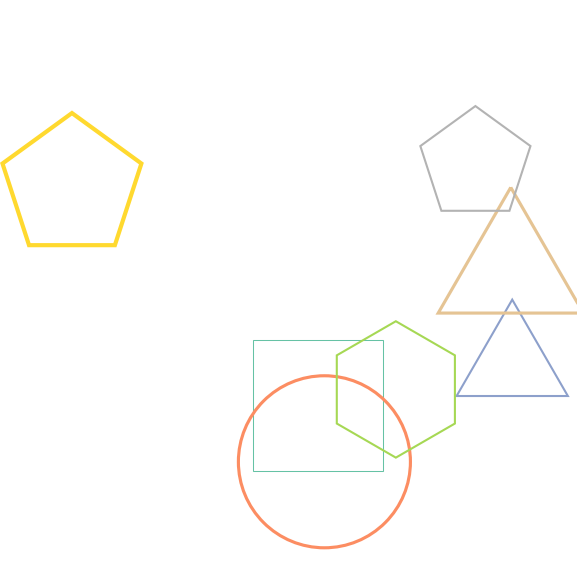[{"shape": "square", "thickness": 0.5, "radius": 0.56, "center": [0.551, 0.297]}, {"shape": "circle", "thickness": 1.5, "radius": 0.74, "center": [0.562, 0.2]}, {"shape": "triangle", "thickness": 1, "radius": 0.56, "center": [0.887, 0.369]}, {"shape": "hexagon", "thickness": 1, "radius": 0.59, "center": [0.685, 0.325]}, {"shape": "pentagon", "thickness": 2, "radius": 0.63, "center": [0.125, 0.677]}, {"shape": "triangle", "thickness": 1.5, "radius": 0.73, "center": [0.884, 0.53]}, {"shape": "pentagon", "thickness": 1, "radius": 0.5, "center": [0.823, 0.715]}]